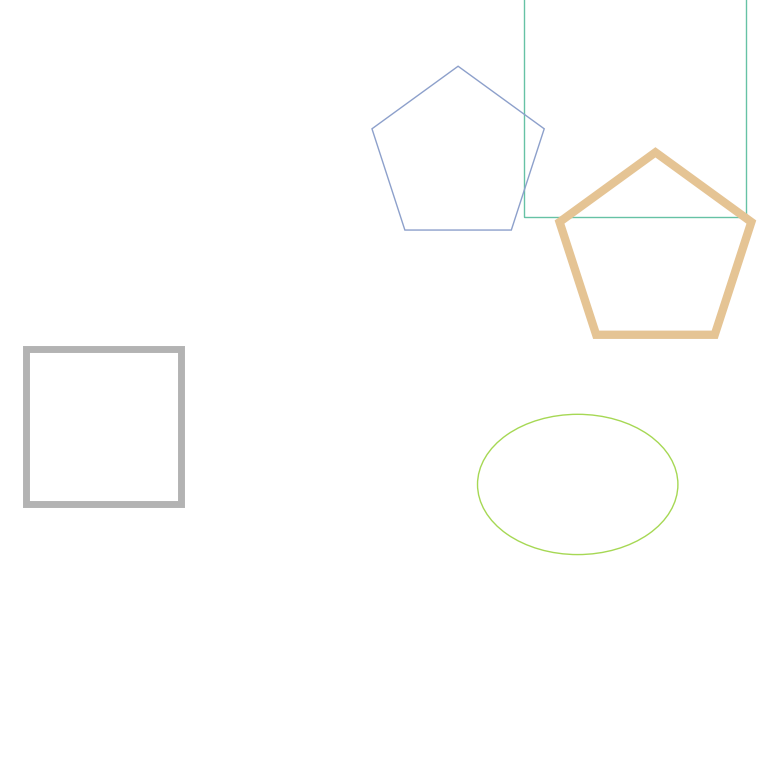[{"shape": "square", "thickness": 0.5, "radius": 0.72, "center": [0.825, 0.863]}, {"shape": "pentagon", "thickness": 0.5, "radius": 0.59, "center": [0.595, 0.796]}, {"shape": "oval", "thickness": 0.5, "radius": 0.65, "center": [0.75, 0.371]}, {"shape": "pentagon", "thickness": 3, "radius": 0.65, "center": [0.851, 0.671]}, {"shape": "square", "thickness": 2.5, "radius": 0.5, "center": [0.134, 0.446]}]